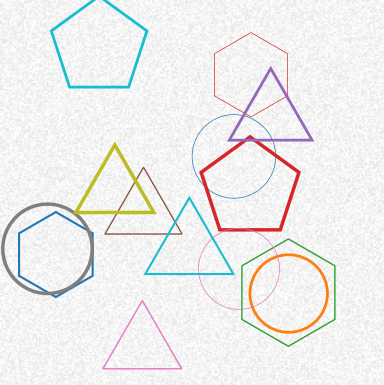[{"shape": "hexagon", "thickness": 1.5, "radius": 0.55, "center": [0.145, 0.339]}, {"shape": "circle", "thickness": 0.5, "radius": 0.54, "center": [0.608, 0.594]}, {"shape": "circle", "thickness": 2, "radius": 0.5, "center": [0.75, 0.238]}, {"shape": "hexagon", "thickness": 1, "radius": 0.7, "center": [0.749, 0.24]}, {"shape": "pentagon", "thickness": 2.5, "radius": 0.67, "center": [0.65, 0.511]}, {"shape": "hexagon", "thickness": 0.5, "radius": 0.55, "center": [0.652, 0.806]}, {"shape": "triangle", "thickness": 2, "radius": 0.62, "center": [0.703, 0.698]}, {"shape": "triangle", "thickness": 1, "radius": 0.58, "center": [0.373, 0.45]}, {"shape": "triangle", "thickness": 1, "radius": 0.59, "center": [0.37, 0.101]}, {"shape": "circle", "thickness": 0.5, "radius": 0.53, "center": [0.621, 0.302]}, {"shape": "circle", "thickness": 2.5, "radius": 0.58, "center": [0.123, 0.354]}, {"shape": "triangle", "thickness": 2.5, "radius": 0.58, "center": [0.298, 0.507]}, {"shape": "pentagon", "thickness": 2, "radius": 0.65, "center": [0.257, 0.879]}, {"shape": "triangle", "thickness": 1.5, "radius": 0.66, "center": [0.492, 0.354]}]